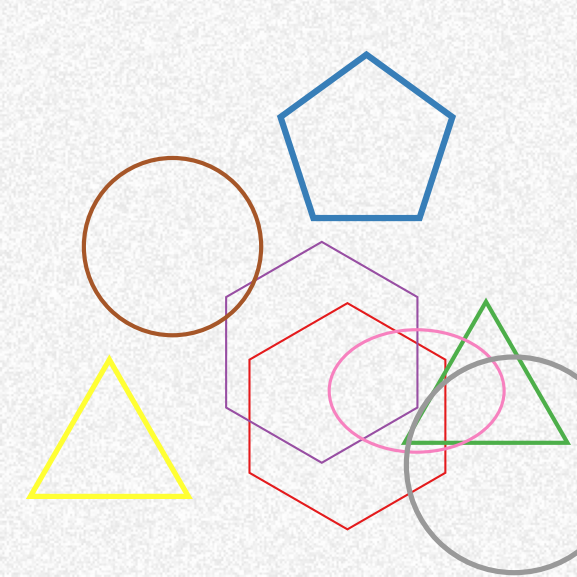[{"shape": "hexagon", "thickness": 1, "radius": 0.98, "center": [0.602, 0.278]}, {"shape": "pentagon", "thickness": 3, "radius": 0.78, "center": [0.635, 0.748]}, {"shape": "triangle", "thickness": 2, "radius": 0.81, "center": [0.842, 0.314]}, {"shape": "hexagon", "thickness": 1, "radius": 0.96, "center": [0.557, 0.389]}, {"shape": "triangle", "thickness": 2.5, "radius": 0.79, "center": [0.189, 0.219]}, {"shape": "circle", "thickness": 2, "radius": 0.77, "center": [0.299, 0.572]}, {"shape": "oval", "thickness": 1.5, "radius": 0.76, "center": [0.722, 0.322]}, {"shape": "circle", "thickness": 2.5, "radius": 0.93, "center": [0.89, 0.194]}]